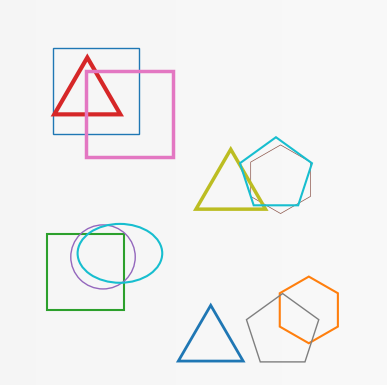[{"shape": "triangle", "thickness": 2, "radius": 0.48, "center": [0.544, 0.11]}, {"shape": "square", "thickness": 1, "radius": 0.55, "center": [0.247, 0.764]}, {"shape": "hexagon", "thickness": 1.5, "radius": 0.43, "center": [0.797, 0.195]}, {"shape": "square", "thickness": 1.5, "radius": 0.49, "center": [0.22, 0.294]}, {"shape": "triangle", "thickness": 3, "radius": 0.49, "center": [0.225, 0.752]}, {"shape": "circle", "thickness": 1, "radius": 0.42, "center": [0.266, 0.333]}, {"shape": "hexagon", "thickness": 0.5, "radius": 0.45, "center": [0.724, 0.534]}, {"shape": "square", "thickness": 2.5, "radius": 0.56, "center": [0.334, 0.704]}, {"shape": "pentagon", "thickness": 1, "radius": 0.49, "center": [0.729, 0.139]}, {"shape": "triangle", "thickness": 2.5, "radius": 0.52, "center": [0.595, 0.509]}, {"shape": "oval", "thickness": 1.5, "radius": 0.55, "center": [0.309, 0.342]}, {"shape": "pentagon", "thickness": 1.5, "radius": 0.49, "center": [0.712, 0.546]}]